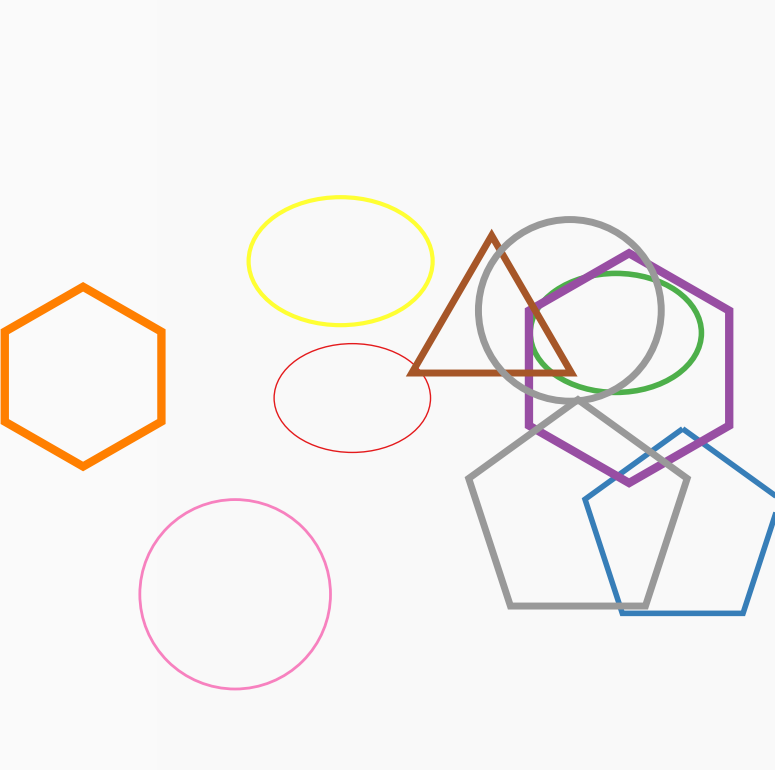[{"shape": "oval", "thickness": 0.5, "radius": 0.5, "center": [0.455, 0.483]}, {"shape": "pentagon", "thickness": 2, "radius": 0.66, "center": [0.881, 0.311]}, {"shape": "oval", "thickness": 2, "radius": 0.55, "center": [0.795, 0.568]}, {"shape": "hexagon", "thickness": 3, "radius": 0.75, "center": [0.812, 0.522]}, {"shape": "hexagon", "thickness": 3, "radius": 0.58, "center": [0.107, 0.511]}, {"shape": "oval", "thickness": 1.5, "radius": 0.59, "center": [0.44, 0.661]}, {"shape": "triangle", "thickness": 2.5, "radius": 0.59, "center": [0.634, 0.575]}, {"shape": "circle", "thickness": 1, "radius": 0.62, "center": [0.303, 0.228]}, {"shape": "pentagon", "thickness": 2.5, "radius": 0.74, "center": [0.746, 0.333]}, {"shape": "circle", "thickness": 2.5, "radius": 0.59, "center": [0.735, 0.597]}]